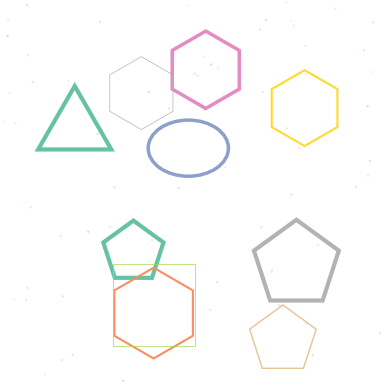[{"shape": "pentagon", "thickness": 3, "radius": 0.41, "center": [0.346, 0.345]}, {"shape": "triangle", "thickness": 3, "radius": 0.55, "center": [0.194, 0.667]}, {"shape": "hexagon", "thickness": 1.5, "radius": 0.59, "center": [0.399, 0.187]}, {"shape": "oval", "thickness": 2.5, "radius": 0.52, "center": [0.489, 0.615]}, {"shape": "hexagon", "thickness": 2.5, "radius": 0.5, "center": [0.534, 0.819]}, {"shape": "square", "thickness": 0.5, "radius": 0.53, "center": [0.399, 0.208]}, {"shape": "hexagon", "thickness": 1.5, "radius": 0.49, "center": [0.791, 0.719]}, {"shape": "pentagon", "thickness": 1, "radius": 0.45, "center": [0.735, 0.117]}, {"shape": "pentagon", "thickness": 3, "radius": 0.58, "center": [0.77, 0.313]}, {"shape": "hexagon", "thickness": 0.5, "radius": 0.47, "center": [0.367, 0.758]}]